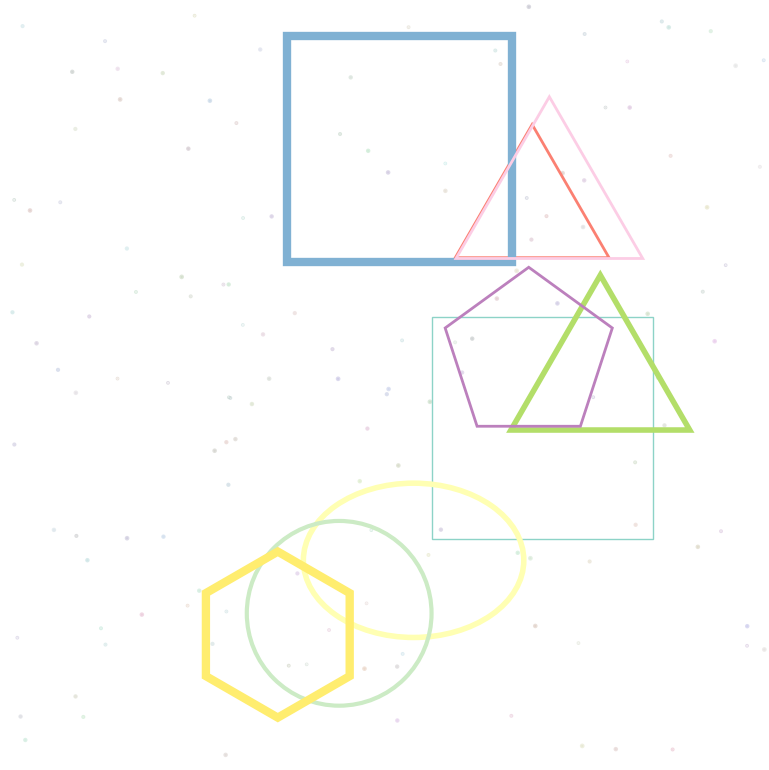[{"shape": "square", "thickness": 0.5, "radius": 0.72, "center": [0.704, 0.444]}, {"shape": "oval", "thickness": 2, "radius": 0.72, "center": [0.537, 0.272]}, {"shape": "triangle", "thickness": 1, "radius": 0.58, "center": [0.691, 0.723]}, {"shape": "square", "thickness": 3, "radius": 0.73, "center": [0.519, 0.806]}, {"shape": "triangle", "thickness": 2, "radius": 0.67, "center": [0.78, 0.509]}, {"shape": "triangle", "thickness": 1, "radius": 0.7, "center": [0.713, 0.734]}, {"shape": "pentagon", "thickness": 1, "radius": 0.57, "center": [0.687, 0.539]}, {"shape": "circle", "thickness": 1.5, "radius": 0.6, "center": [0.44, 0.203]}, {"shape": "hexagon", "thickness": 3, "radius": 0.54, "center": [0.361, 0.176]}]